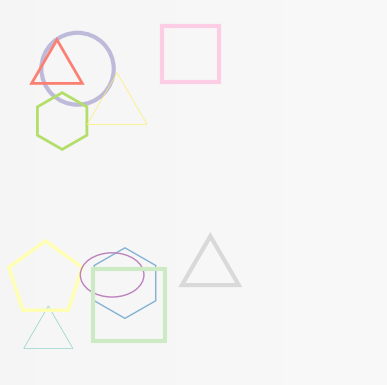[{"shape": "triangle", "thickness": 0.5, "radius": 0.37, "center": [0.125, 0.132]}, {"shape": "pentagon", "thickness": 2.5, "radius": 0.5, "center": [0.117, 0.275]}, {"shape": "circle", "thickness": 3, "radius": 0.47, "center": [0.2, 0.821]}, {"shape": "triangle", "thickness": 2, "radius": 0.38, "center": [0.147, 0.821]}, {"shape": "hexagon", "thickness": 1, "radius": 0.46, "center": [0.323, 0.265]}, {"shape": "hexagon", "thickness": 2, "radius": 0.37, "center": [0.16, 0.686]}, {"shape": "square", "thickness": 3, "radius": 0.37, "center": [0.491, 0.86]}, {"shape": "triangle", "thickness": 3, "radius": 0.42, "center": [0.543, 0.302]}, {"shape": "oval", "thickness": 1, "radius": 0.41, "center": [0.289, 0.286]}, {"shape": "square", "thickness": 3, "radius": 0.46, "center": [0.332, 0.207]}, {"shape": "triangle", "thickness": 0.5, "radius": 0.45, "center": [0.302, 0.722]}]